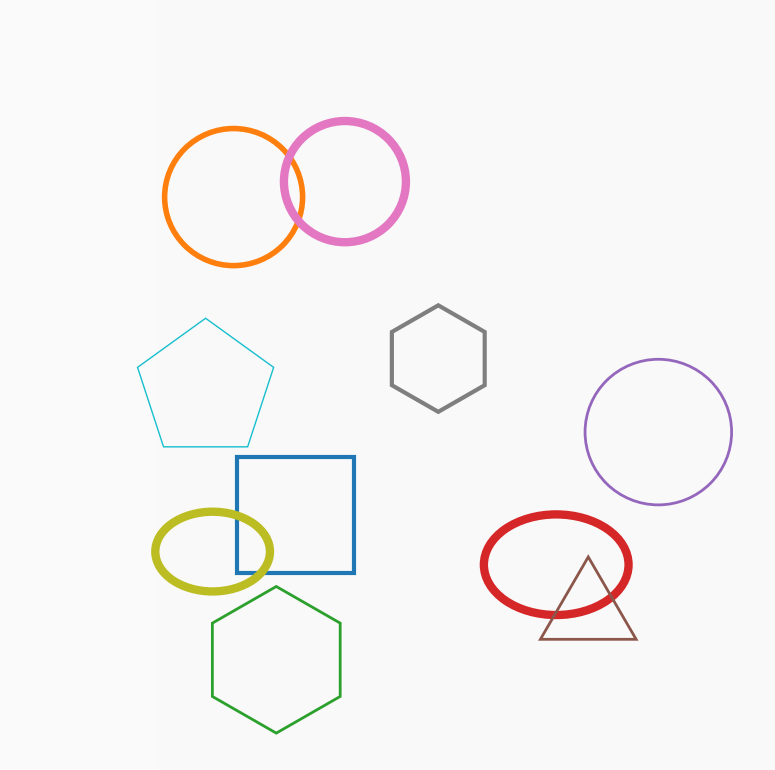[{"shape": "square", "thickness": 1.5, "radius": 0.38, "center": [0.381, 0.332]}, {"shape": "circle", "thickness": 2, "radius": 0.45, "center": [0.301, 0.744]}, {"shape": "hexagon", "thickness": 1, "radius": 0.48, "center": [0.356, 0.143]}, {"shape": "oval", "thickness": 3, "radius": 0.47, "center": [0.718, 0.267]}, {"shape": "circle", "thickness": 1, "radius": 0.47, "center": [0.849, 0.439]}, {"shape": "triangle", "thickness": 1, "radius": 0.36, "center": [0.759, 0.205]}, {"shape": "circle", "thickness": 3, "radius": 0.39, "center": [0.445, 0.764]}, {"shape": "hexagon", "thickness": 1.5, "radius": 0.35, "center": [0.566, 0.534]}, {"shape": "oval", "thickness": 3, "radius": 0.37, "center": [0.274, 0.284]}, {"shape": "pentagon", "thickness": 0.5, "radius": 0.46, "center": [0.265, 0.494]}]